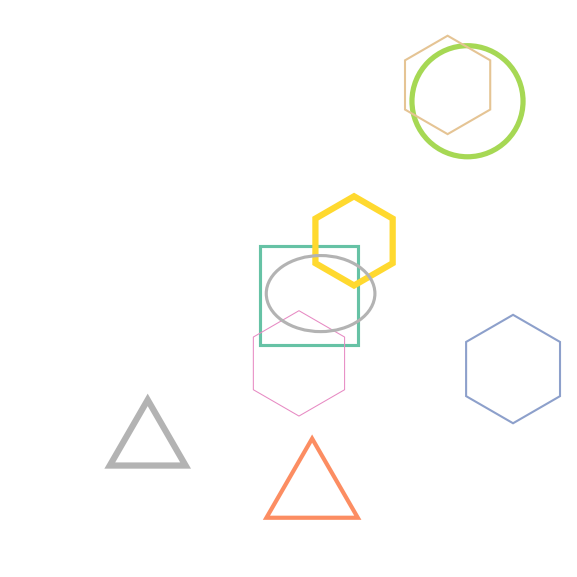[{"shape": "square", "thickness": 1.5, "radius": 0.43, "center": [0.535, 0.488]}, {"shape": "triangle", "thickness": 2, "radius": 0.46, "center": [0.54, 0.148]}, {"shape": "hexagon", "thickness": 1, "radius": 0.47, "center": [0.888, 0.36]}, {"shape": "hexagon", "thickness": 0.5, "radius": 0.46, "center": [0.518, 0.37]}, {"shape": "circle", "thickness": 2.5, "radius": 0.48, "center": [0.81, 0.824]}, {"shape": "hexagon", "thickness": 3, "radius": 0.39, "center": [0.613, 0.582]}, {"shape": "hexagon", "thickness": 1, "radius": 0.43, "center": [0.775, 0.852]}, {"shape": "triangle", "thickness": 3, "radius": 0.38, "center": [0.256, 0.231]}, {"shape": "oval", "thickness": 1.5, "radius": 0.47, "center": [0.555, 0.491]}]